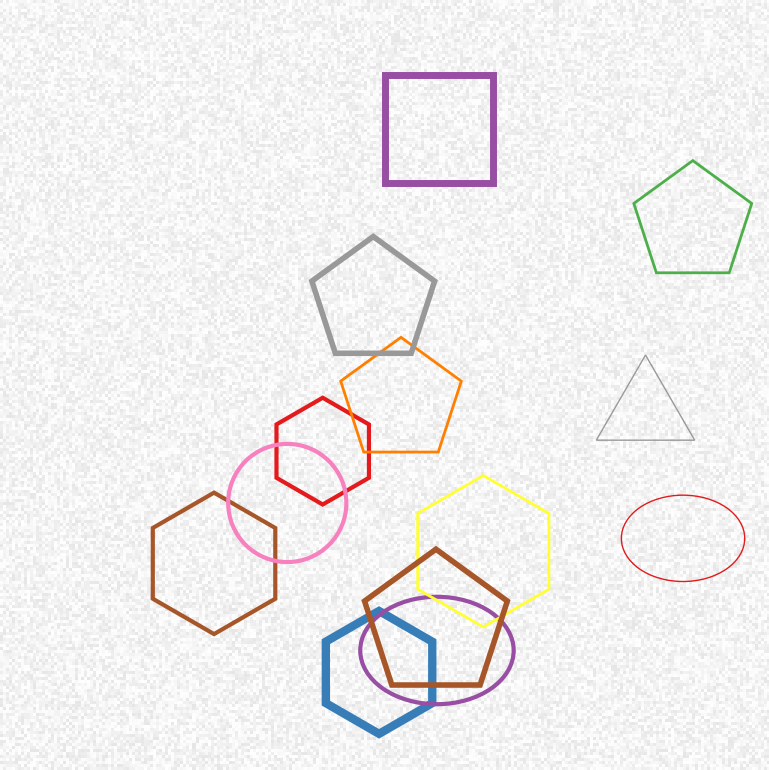[{"shape": "oval", "thickness": 0.5, "radius": 0.4, "center": [0.887, 0.301]}, {"shape": "hexagon", "thickness": 1.5, "radius": 0.35, "center": [0.419, 0.414]}, {"shape": "hexagon", "thickness": 3, "radius": 0.4, "center": [0.492, 0.127]}, {"shape": "pentagon", "thickness": 1, "radius": 0.4, "center": [0.9, 0.711]}, {"shape": "oval", "thickness": 1.5, "radius": 0.5, "center": [0.567, 0.155]}, {"shape": "square", "thickness": 2.5, "radius": 0.35, "center": [0.57, 0.833]}, {"shape": "pentagon", "thickness": 1, "radius": 0.41, "center": [0.521, 0.48]}, {"shape": "hexagon", "thickness": 1, "radius": 0.49, "center": [0.628, 0.284]}, {"shape": "hexagon", "thickness": 1.5, "radius": 0.46, "center": [0.278, 0.268]}, {"shape": "pentagon", "thickness": 2, "radius": 0.49, "center": [0.566, 0.189]}, {"shape": "circle", "thickness": 1.5, "radius": 0.38, "center": [0.373, 0.347]}, {"shape": "triangle", "thickness": 0.5, "radius": 0.37, "center": [0.838, 0.465]}, {"shape": "pentagon", "thickness": 2, "radius": 0.42, "center": [0.485, 0.609]}]